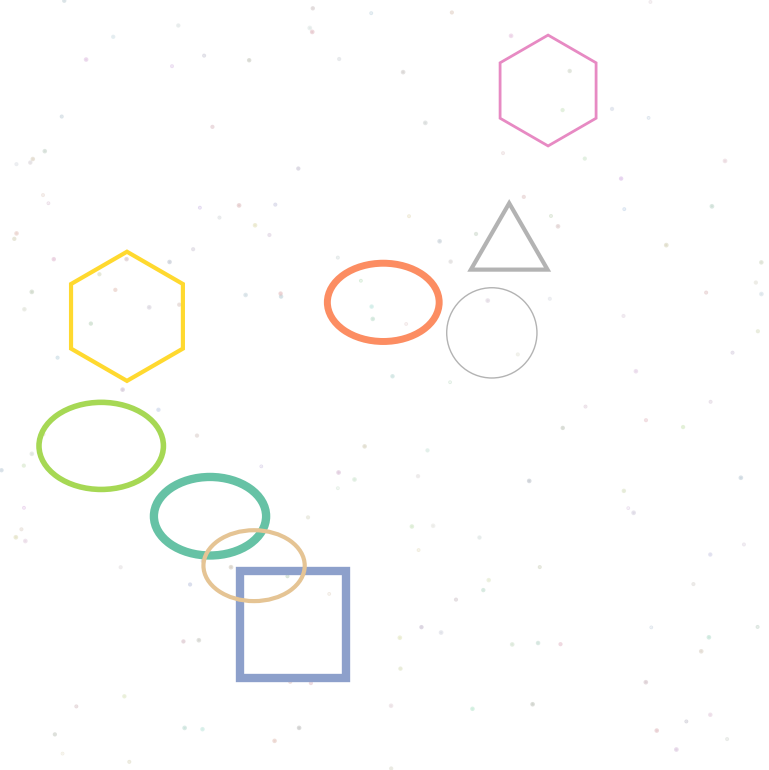[{"shape": "oval", "thickness": 3, "radius": 0.36, "center": [0.273, 0.33]}, {"shape": "oval", "thickness": 2.5, "radius": 0.36, "center": [0.498, 0.607]}, {"shape": "square", "thickness": 3, "radius": 0.35, "center": [0.38, 0.189]}, {"shape": "hexagon", "thickness": 1, "radius": 0.36, "center": [0.712, 0.882]}, {"shape": "oval", "thickness": 2, "radius": 0.4, "center": [0.131, 0.421]}, {"shape": "hexagon", "thickness": 1.5, "radius": 0.42, "center": [0.165, 0.589]}, {"shape": "oval", "thickness": 1.5, "radius": 0.33, "center": [0.33, 0.265]}, {"shape": "circle", "thickness": 0.5, "radius": 0.29, "center": [0.639, 0.568]}, {"shape": "triangle", "thickness": 1.5, "radius": 0.29, "center": [0.661, 0.679]}]